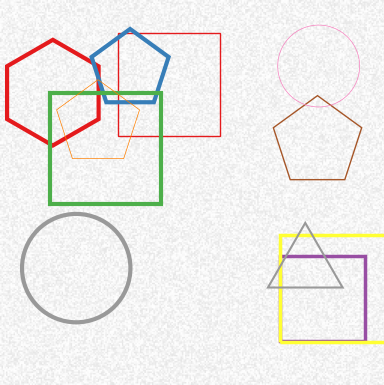[{"shape": "hexagon", "thickness": 3, "radius": 0.69, "center": [0.137, 0.759]}, {"shape": "square", "thickness": 1, "radius": 0.67, "center": [0.439, 0.781]}, {"shape": "pentagon", "thickness": 3, "radius": 0.53, "center": [0.338, 0.82]}, {"shape": "square", "thickness": 3, "radius": 0.72, "center": [0.275, 0.614]}, {"shape": "square", "thickness": 2.5, "radius": 0.55, "center": [0.838, 0.225]}, {"shape": "pentagon", "thickness": 0.5, "radius": 0.57, "center": [0.255, 0.68]}, {"shape": "square", "thickness": 2.5, "radius": 0.7, "center": [0.866, 0.251]}, {"shape": "pentagon", "thickness": 1, "radius": 0.6, "center": [0.825, 0.631]}, {"shape": "circle", "thickness": 0.5, "radius": 0.53, "center": [0.828, 0.828]}, {"shape": "circle", "thickness": 3, "radius": 0.7, "center": [0.198, 0.304]}, {"shape": "triangle", "thickness": 1.5, "radius": 0.56, "center": [0.793, 0.309]}]